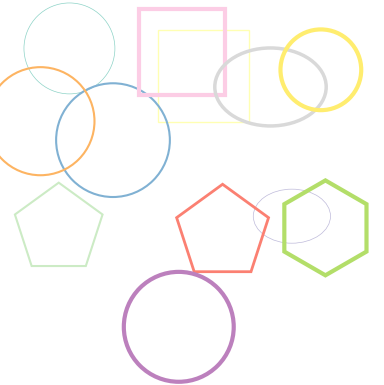[{"shape": "circle", "thickness": 0.5, "radius": 0.59, "center": [0.18, 0.874]}, {"shape": "square", "thickness": 1, "radius": 0.59, "center": [0.528, 0.802]}, {"shape": "oval", "thickness": 0.5, "radius": 0.5, "center": [0.758, 0.438]}, {"shape": "pentagon", "thickness": 2, "radius": 0.63, "center": [0.578, 0.396]}, {"shape": "circle", "thickness": 1.5, "radius": 0.74, "center": [0.293, 0.636]}, {"shape": "circle", "thickness": 1.5, "radius": 0.7, "center": [0.105, 0.685]}, {"shape": "hexagon", "thickness": 3, "radius": 0.62, "center": [0.845, 0.408]}, {"shape": "square", "thickness": 3, "radius": 0.56, "center": [0.472, 0.864]}, {"shape": "oval", "thickness": 2.5, "radius": 0.72, "center": [0.703, 0.774]}, {"shape": "circle", "thickness": 3, "radius": 0.71, "center": [0.464, 0.151]}, {"shape": "pentagon", "thickness": 1.5, "radius": 0.6, "center": [0.153, 0.406]}, {"shape": "circle", "thickness": 3, "radius": 0.52, "center": [0.833, 0.819]}]